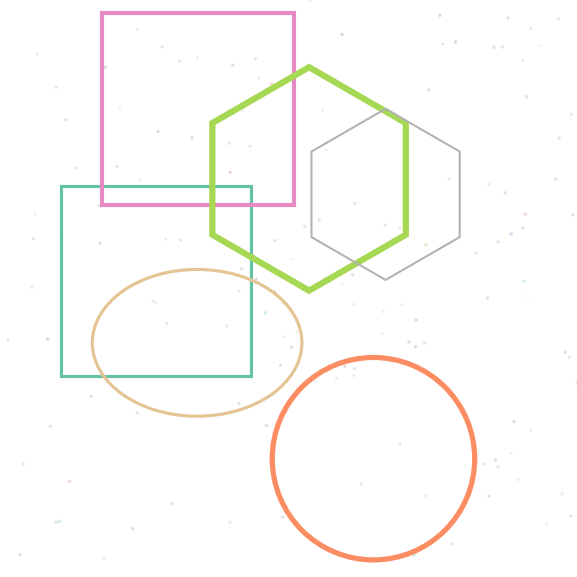[{"shape": "square", "thickness": 1.5, "radius": 0.82, "center": [0.27, 0.512]}, {"shape": "circle", "thickness": 2.5, "radius": 0.88, "center": [0.647, 0.205]}, {"shape": "square", "thickness": 2, "radius": 0.83, "center": [0.342, 0.81]}, {"shape": "hexagon", "thickness": 3, "radius": 0.97, "center": [0.535, 0.689]}, {"shape": "oval", "thickness": 1.5, "radius": 0.91, "center": [0.341, 0.406]}, {"shape": "hexagon", "thickness": 1, "radius": 0.74, "center": [0.668, 0.663]}]